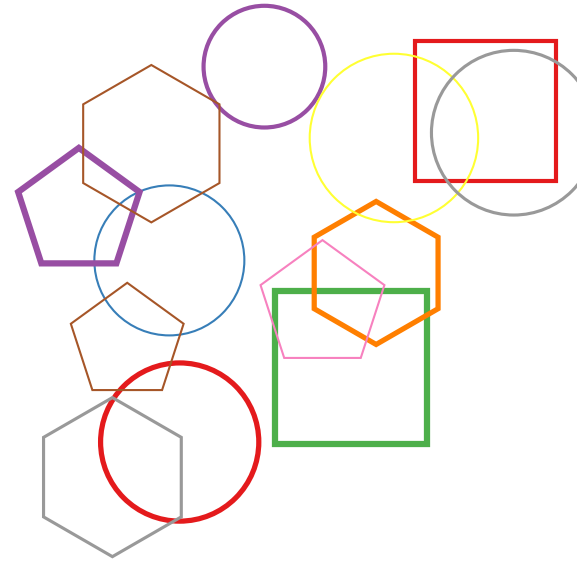[{"shape": "square", "thickness": 2, "radius": 0.61, "center": [0.841, 0.807]}, {"shape": "circle", "thickness": 2.5, "radius": 0.68, "center": [0.311, 0.234]}, {"shape": "circle", "thickness": 1, "radius": 0.65, "center": [0.293, 0.548]}, {"shape": "square", "thickness": 3, "radius": 0.66, "center": [0.608, 0.363]}, {"shape": "circle", "thickness": 2, "radius": 0.53, "center": [0.458, 0.884]}, {"shape": "pentagon", "thickness": 3, "radius": 0.55, "center": [0.137, 0.633]}, {"shape": "hexagon", "thickness": 2.5, "radius": 0.62, "center": [0.651, 0.526]}, {"shape": "circle", "thickness": 1, "radius": 0.73, "center": [0.682, 0.76]}, {"shape": "hexagon", "thickness": 1, "radius": 0.68, "center": [0.262, 0.75]}, {"shape": "pentagon", "thickness": 1, "radius": 0.51, "center": [0.22, 0.407]}, {"shape": "pentagon", "thickness": 1, "radius": 0.56, "center": [0.558, 0.471]}, {"shape": "hexagon", "thickness": 1.5, "radius": 0.69, "center": [0.195, 0.173]}, {"shape": "circle", "thickness": 1.5, "radius": 0.71, "center": [0.89, 0.769]}]